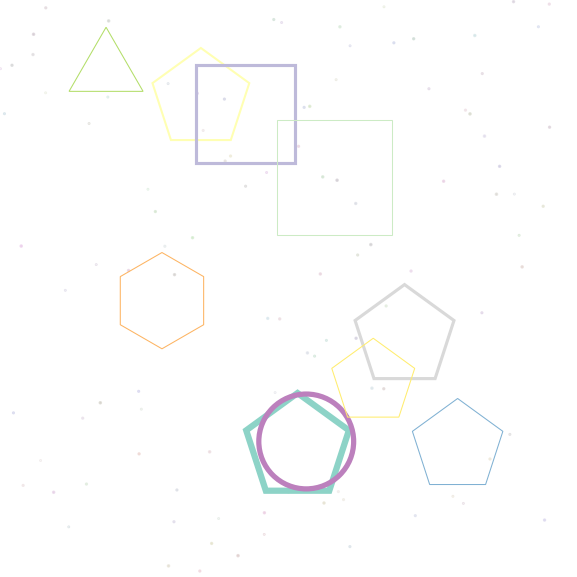[{"shape": "pentagon", "thickness": 3, "radius": 0.47, "center": [0.515, 0.225]}, {"shape": "pentagon", "thickness": 1, "radius": 0.44, "center": [0.348, 0.828]}, {"shape": "square", "thickness": 1.5, "radius": 0.43, "center": [0.426, 0.802]}, {"shape": "pentagon", "thickness": 0.5, "radius": 0.41, "center": [0.792, 0.227]}, {"shape": "hexagon", "thickness": 0.5, "radius": 0.42, "center": [0.28, 0.479]}, {"shape": "triangle", "thickness": 0.5, "radius": 0.37, "center": [0.184, 0.878]}, {"shape": "pentagon", "thickness": 1.5, "radius": 0.45, "center": [0.7, 0.416]}, {"shape": "circle", "thickness": 2.5, "radius": 0.41, "center": [0.53, 0.235]}, {"shape": "square", "thickness": 0.5, "radius": 0.5, "center": [0.579, 0.692]}, {"shape": "pentagon", "thickness": 0.5, "radius": 0.38, "center": [0.646, 0.338]}]